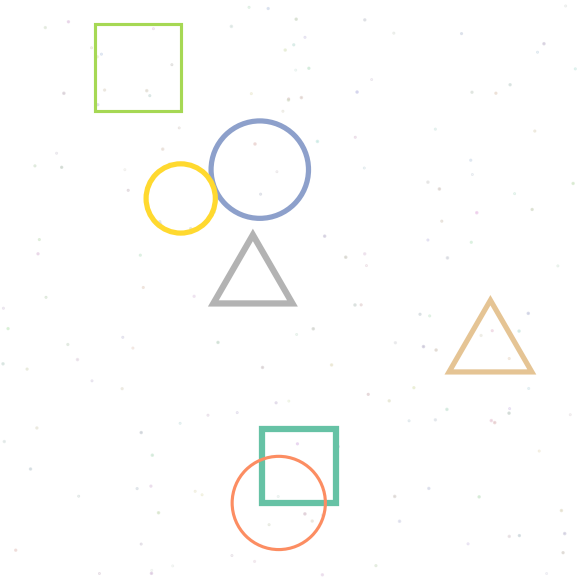[{"shape": "square", "thickness": 3, "radius": 0.32, "center": [0.518, 0.192]}, {"shape": "circle", "thickness": 1.5, "radius": 0.4, "center": [0.483, 0.128]}, {"shape": "circle", "thickness": 2.5, "radius": 0.42, "center": [0.45, 0.705]}, {"shape": "square", "thickness": 1.5, "radius": 0.37, "center": [0.239, 0.882]}, {"shape": "circle", "thickness": 2.5, "radius": 0.3, "center": [0.313, 0.655]}, {"shape": "triangle", "thickness": 2.5, "radius": 0.41, "center": [0.849, 0.396]}, {"shape": "triangle", "thickness": 3, "radius": 0.4, "center": [0.438, 0.513]}]